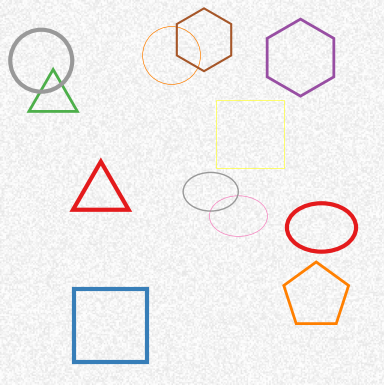[{"shape": "triangle", "thickness": 3, "radius": 0.42, "center": [0.262, 0.497]}, {"shape": "oval", "thickness": 3, "radius": 0.45, "center": [0.835, 0.409]}, {"shape": "square", "thickness": 3, "radius": 0.47, "center": [0.286, 0.155]}, {"shape": "triangle", "thickness": 2, "radius": 0.36, "center": [0.138, 0.747]}, {"shape": "hexagon", "thickness": 2, "radius": 0.5, "center": [0.781, 0.85]}, {"shape": "circle", "thickness": 0.5, "radius": 0.38, "center": [0.446, 0.856]}, {"shape": "pentagon", "thickness": 2, "radius": 0.44, "center": [0.821, 0.231]}, {"shape": "square", "thickness": 0.5, "radius": 0.44, "center": [0.65, 0.651]}, {"shape": "hexagon", "thickness": 1.5, "radius": 0.41, "center": [0.53, 0.897]}, {"shape": "oval", "thickness": 0.5, "radius": 0.38, "center": [0.619, 0.439]}, {"shape": "circle", "thickness": 3, "radius": 0.4, "center": [0.107, 0.842]}, {"shape": "oval", "thickness": 1, "radius": 0.36, "center": [0.547, 0.502]}]